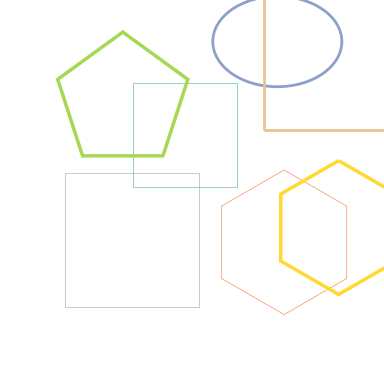[{"shape": "square", "thickness": 0.5, "radius": 0.67, "center": [0.48, 0.649]}, {"shape": "hexagon", "thickness": 0.5, "radius": 0.94, "center": [0.738, 0.371]}, {"shape": "oval", "thickness": 2, "radius": 0.84, "center": [0.72, 0.892]}, {"shape": "pentagon", "thickness": 2.5, "radius": 0.89, "center": [0.319, 0.739]}, {"shape": "hexagon", "thickness": 2.5, "radius": 0.87, "center": [0.88, 0.409]}, {"shape": "square", "thickness": 2, "radius": 0.96, "center": [0.879, 0.856]}, {"shape": "square", "thickness": 0.5, "radius": 0.87, "center": [0.342, 0.376]}]